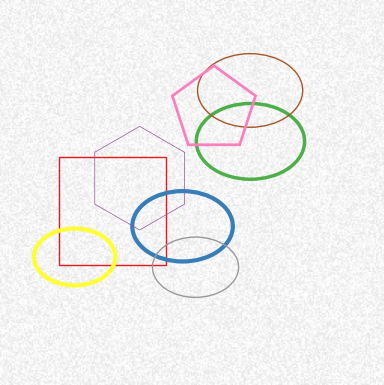[{"shape": "square", "thickness": 1, "radius": 0.7, "center": [0.292, 0.452]}, {"shape": "oval", "thickness": 3, "radius": 0.65, "center": [0.474, 0.412]}, {"shape": "oval", "thickness": 2.5, "radius": 0.7, "center": [0.651, 0.633]}, {"shape": "hexagon", "thickness": 0.5, "radius": 0.67, "center": [0.363, 0.537]}, {"shape": "oval", "thickness": 3, "radius": 0.53, "center": [0.194, 0.333]}, {"shape": "oval", "thickness": 1, "radius": 0.68, "center": [0.65, 0.765]}, {"shape": "pentagon", "thickness": 2, "radius": 0.57, "center": [0.556, 0.716]}, {"shape": "oval", "thickness": 1, "radius": 0.56, "center": [0.508, 0.306]}]